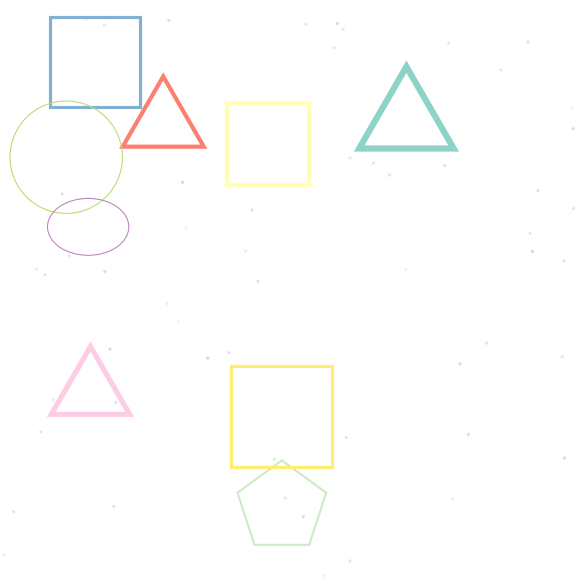[{"shape": "triangle", "thickness": 3, "radius": 0.47, "center": [0.704, 0.789]}, {"shape": "square", "thickness": 2, "radius": 0.35, "center": [0.464, 0.749]}, {"shape": "triangle", "thickness": 2, "radius": 0.41, "center": [0.283, 0.786]}, {"shape": "square", "thickness": 1.5, "radius": 0.39, "center": [0.165, 0.892]}, {"shape": "circle", "thickness": 0.5, "radius": 0.49, "center": [0.115, 0.727]}, {"shape": "triangle", "thickness": 2.5, "radius": 0.39, "center": [0.157, 0.321]}, {"shape": "oval", "thickness": 0.5, "radius": 0.35, "center": [0.153, 0.606]}, {"shape": "pentagon", "thickness": 1, "radius": 0.4, "center": [0.488, 0.121]}, {"shape": "square", "thickness": 1.5, "radius": 0.44, "center": [0.487, 0.278]}]